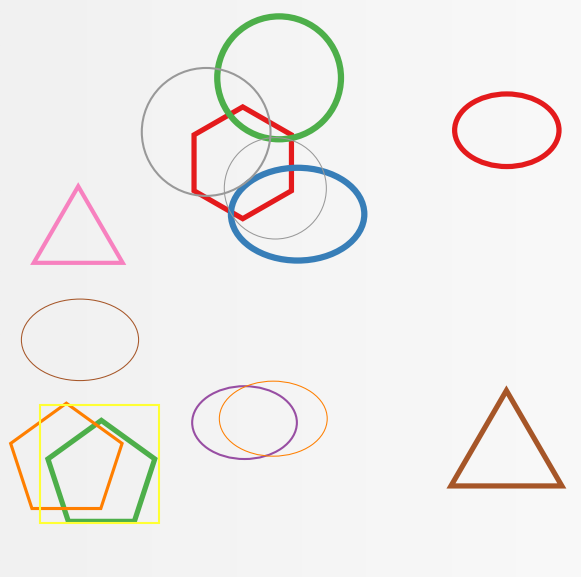[{"shape": "hexagon", "thickness": 2.5, "radius": 0.48, "center": [0.418, 0.717]}, {"shape": "oval", "thickness": 2.5, "radius": 0.45, "center": [0.872, 0.774]}, {"shape": "oval", "thickness": 3, "radius": 0.57, "center": [0.512, 0.628]}, {"shape": "pentagon", "thickness": 2.5, "radius": 0.48, "center": [0.174, 0.175]}, {"shape": "circle", "thickness": 3, "radius": 0.53, "center": [0.48, 0.864]}, {"shape": "oval", "thickness": 1, "radius": 0.45, "center": [0.421, 0.267]}, {"shape": "pentagon", "thickness": 1.5, "radius": 0.5, "center": [0.114, 0.2]}, {"shape": "oval", "thickness": 0.5, "radius": 0.46, "center": [0.47, 0.274]}, {"shape": "square", "thickness": 1, "radius": 0.51, "center": [0.172, 0.196]}, {"shape": "oval", "thickness": 0.5, "radius": 0.5, "center": [0.138, 0.411]}, {"shape": "triangle", "thickness": 2.5, "radius": 0.55, "center": [0.871, 0.213]}, {"shape": "triangle", "thickness": 2, "radius": 0.44, "center": [0.135, 0.588]}, {"shape": "circle", "thickness": 1, "radius": 0.55, "center": [0.355, 0.771]}, {"shape": "circle", "thickness": 0.5, "radius": 0.44, "center": [0.474, 0.673]}]